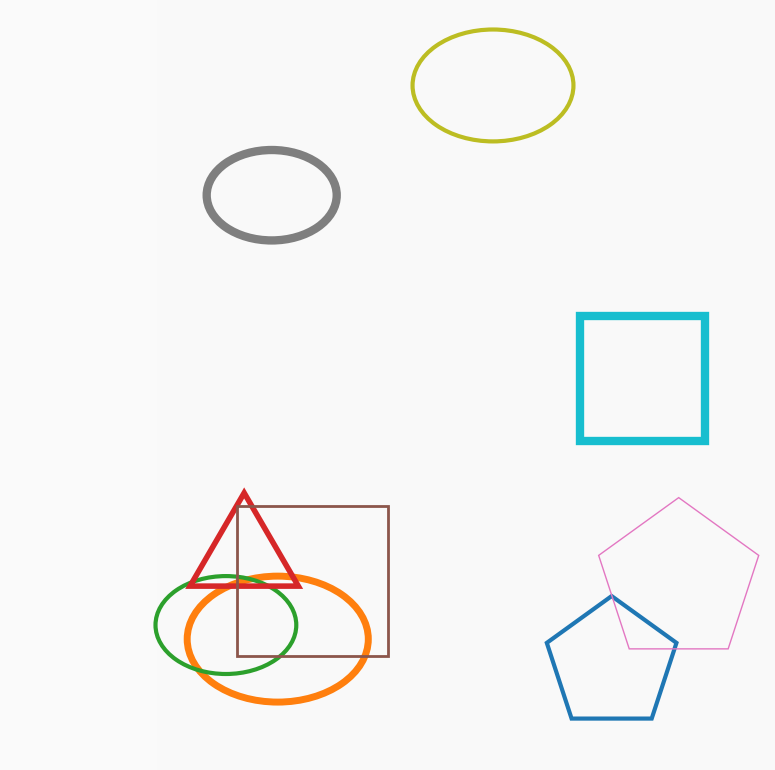[{"shape": "pentagon", "thickness": 1.5, "radius": 0.44, "center": [0.789, 0.138]}, {"shape": "oval", "thickness": 2.5, "radius": 0.58, "center": [0.358, 0.17]}, {"shape": "oval", "thickness": 1.5, "radius": 0.45, "center": [0.291, 0.188]}, {"shape": "triangle", "thickness": 2, "radius": 0.4, "center": [0.315, 0.279]}, {"shape": "square", "thickness": 1, "radius": 0.49, "center": [0.404, 0.246]}, {"shape": "pentagon", "thickness": 0.5, "radius": 0.54, "center": [0.876, 0.245]}, {"shape": "oval", "thickness": 3, "radius": 0.42, "center": [0.351, 0.746]}, {"shape": "oval", "thickness": 1.5, "radius": 0.52, "center": [0.636, 0.889]}, {"shape": "square", "thickness": 3, "radius": 0.4, "center": [0.829, 0.508]}]